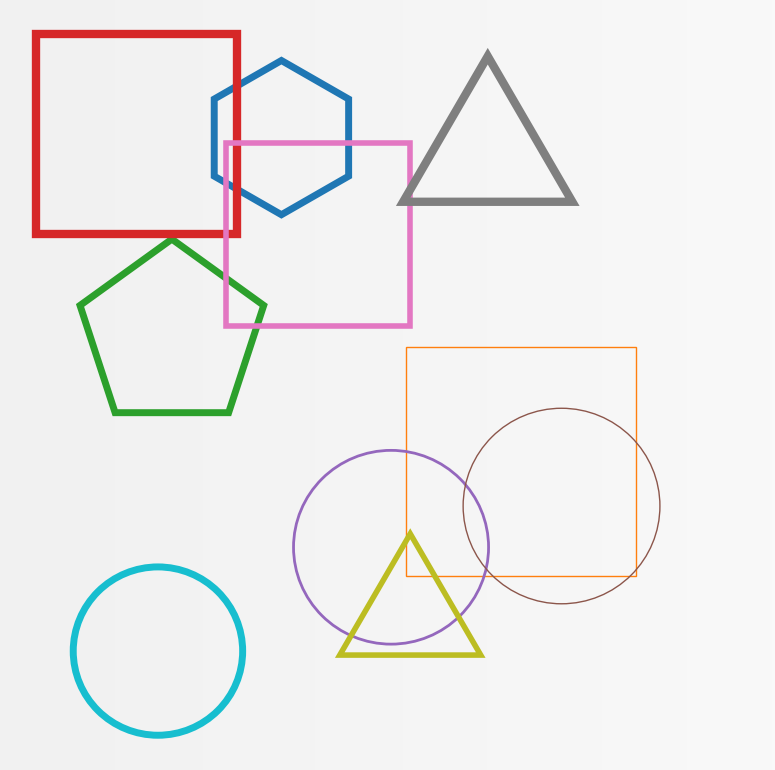[{"shape": "hexagon", "thickness": 2.5, "radius": 0.5, "center": [0.363, 0.821]}, {"shape": "square", "thickness": 0.5, "radius": 0.74, "center": [0.672, 0.4]}, {"shape": "pentagon", "thickness": 2.5, "radius": 0.62, "center": [0.222, 0.565]}, {"shape": "square", "thickness": 3, "radius": 0.65, "center": [0.176, 0.826]}, {"shape": "circle", "thickness": 1, "radius": 0.63, "center": [0.505, 0.289]}, {"shape": "circle", "thickness": 0.5, "radius": 0.63, "center": [0.725, 0.343]}, {"shape": "square", "thickness": 2, "radius": 0.59, "center": [0.41, 0.696]}, {"shape": "triangle", "thickness": 3, "radius": 0.63, "center": [0.629, 0.801]}, {"shape": "triangle", "thickness": 2, "radius": 0.53, "center": [0.529, 0.202]}, {"shape": "circle", "thickness": 2.5, "radius": 0.55, "center": [0.204, 0.154]}]